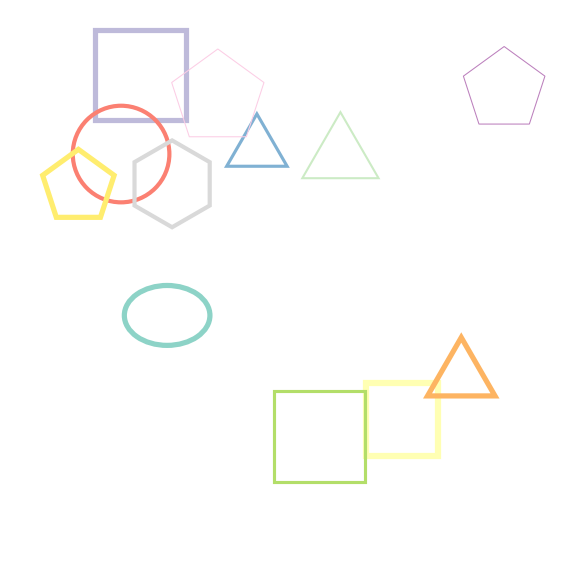[{"shape": "oval", "thickness": 2.5, "radius": 0.37, "center": [0.289, 0.453]}, {"shape": "square", "thickness": 3, "radius": 0.31, "center": [0.696, 0.273]}, {"shape": "square", "thickness": 2.5, "radius": 0.39, "center": [0.243, 0.869]}, {"shape": "circle", "thickness": 2, "radius": 0.42, "center": [0.21, 0.732]}, {"shape": "triangle", "thickness": 1.5, "radius": 0.3, "center": [0.445, 0.741]}, {"shape": "triangle", "thickness": 2.5, "radius": 0.34, "center": [0.799, 0.347]}, {"shape": "square", "thickness": 1.5, "radius": 0.4, "center": [0.553, 0.243]}, {"shape": "pentagon", "thickness": 0.5, "radius": 0.42, "center": [0.377, 0.83]}, {"shape": "hexagon", "thickness": 2, "radius": 0.38, "center": [0.298, 0.681]}, {"shape": "pentagon", "thickness": 0.5, "radius": 0.37, "center": [0.873, 0.844]}, {"shape": "triangle", "thickness": 1, "radius": 0.38, "center": [0.589, 0.729]}, {"shape": "pentagon", "thickness": 2.5, "radius": 0.33, "center": [0.136, 0.675]}]